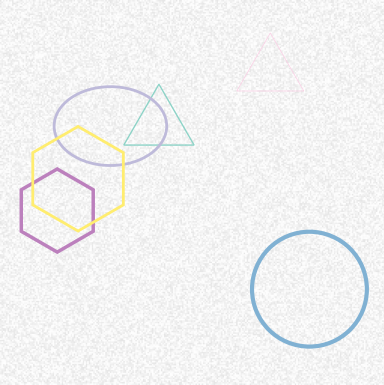[{"shape": "triangle", "thickness": 1, "radius": 0.53, "center": [0.413, 0.676]}, {"shape": "oval", "thickness": 2, "radius": 0.73, "center": [0.287, 0.673]}, {"shape": "circle", "thickness": 3, "radius": 0.75, "center": [0.804, 0.249]}, {"shape": "triangle", "thickness": 0.5, "radius": 0.5, "center": [0.702, 0.814]}, {"shape": "hexagon", "thickness": 2.5, "radius": 0.54, "center": [0.149, 0.453]}, {"shape": "hexagon", "thickness": 2, "radius": 0.68, "center": [0.203, 0.536]}]